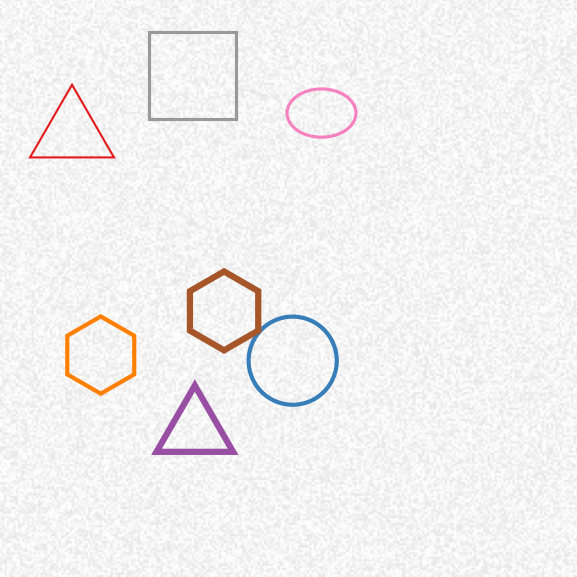[{"shape": "triangle", "thickness": 1, "radius": 0.42, "center": [0.125, 0.769]}, {"shape": "circle", "thickness": 2, "radius": 0.38, "center": [0.507, 0.375]}, {"shape": "triangle", "thickness": 3, "radius": 0.38, "center": [0.337, 0.255]}, {"shape": "hexagon", "thickness": 2, "radius": 0.33, "center": [0.174, 0.384]}, {"shape": "hexagon", "thickness": 3, "radius": 0.34, "center": [0.388, 0.461]}, {"shape": "oval", "thickness": 1.5, "radius": 0.3, "center": [0.557, 0.803]}, {"shape": "square", "thickness": 1.5, "radius": 0.38, "center": [0.333, 0.869]}]